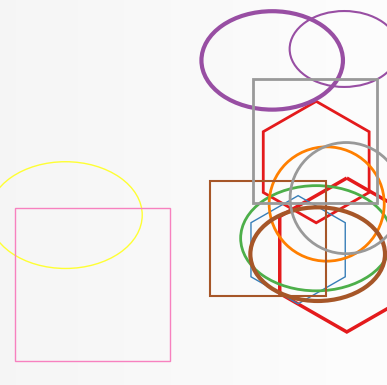[{"shape": "hexagon", "thickness": 2, "radius": 0.79, "center": [0.816, 0.579]}, {"shape": "hexagon", "thickness": 2.5, "radius": 1.0, "center": [0.895, 0.338]}, {"shape": "hexagon", "thickness": 1, "radius": 0.7, "center": [0.769, 0.351]}, {"shape": "oval", "thickness": 2, "radius": 0.98, "center": [0.816, 0.381]}, {"shape": "oval", "thickness": 3, "radius": 0.91, "center": [0.702, 0.843]}, {"shape": "oval", "thickness": 1.5, "radius": 0.7, "center": [0.888, 0.873]}, {"shape": "circle", "thickness": 2, "radius": 0.74, "center": [0.843, 0.47]}, {"shape": "oval", "thickness": 1, "radius": 0.99, "center": [0.169, 0.441]}, {"shape": "square", "thickness": 1.5, "radius": 0.75, "center": [0.691, 0.38]}, {"shape": "oval", "thickness": 3, "radius": 0.87, "center": [0.82, 0.34]}, {"shape": "square", "thickness": 1, "radius": 1.0, "center": [0.239, 0.261]}, {"shape": "square", "thickness": 2, "radius": 0.8, "center": [0.813, 0.633]}, {"shape": "circle", "thickness": 2, "radius": 0.72, "center": [0.893, 0.485]}]